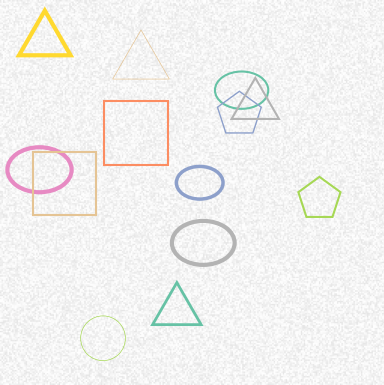[{"shape": "triangle", "thickness": 2, "radius": 0.36, "center": [0.459, 0.193]}, {"shape": "oval", "thickness": 1.5, "radius": 0.35, "center": [0.628, 0.766]}, {"shape": "square", "thickness": 1.5, "radius": 0.42, "center": [0.353, 0.655]}, {"shape": "pentagon", "thickness": 1, "radius": 0.3, "center": [0.622, 0.703]}, {"shape": "oval", "thickness": 2.5, "radius": 0.3, "center": [0.519, 0.525]}, {"shape": "oval", "thickness": 3, "radius": 0.42, "center": [0.103, 0.559]}, {"shape": "pentagon", "thickness": 1.5, "radius": 0.29, "center": [0.83, 0.483]}, {"shape": "circle", "thickness": 0.5, "radius": 0.29, "center": [0.268, 0.121]}, {"shape": "triangle", "thickness": 3, "radius": 0.39, "center": [0.116, 0.895]}, {"shape": "triangle", "thickness": 0.5, "radius": 0.43, "center": [0.366, 0.837]}, {"shape": "square", "thickness": 1.5, "radius": 0.41, "center": [0.168, 0.522]}, {"shape": "triangle", "thickness": 1.5, "radius": 0.36, "center": [0.663, 0.727]}, {"shape": "oval", "thickness": 3, "radius": 0.41, "center": [0.528, 0.369]}]